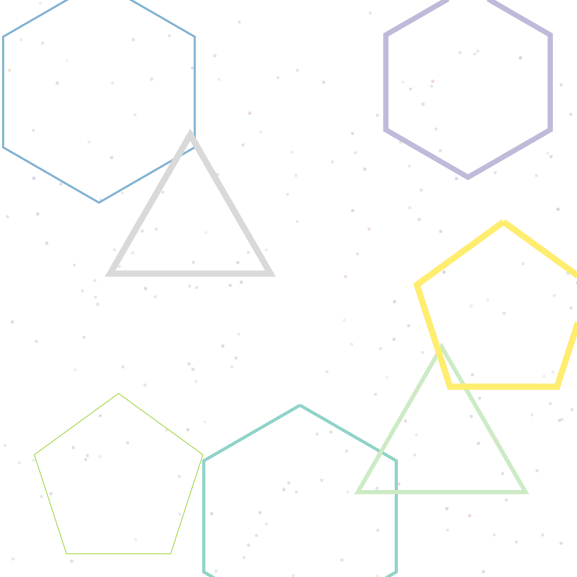[{"shape": "hexagon", "thickness": 1.5, "radius": 0.96, "center": [0.52, 0.105]}, {"shape": "hexagon", "thickness": 2.5, "radius": 0.82, "center": [0.81, 0.857]}, {"shape": "hexagon", "thickness": 1, "radius": 0.96, "center": [0.171, 0.84]}, {"shape": "pentagon", "thickness": 0.5, "radius": 0.77, "center": [0.205, 0.164]}, {"shape": "triangle", "thickness": 3, "radius": 0.8, "center": [0.329, 0.606]}, {"shape": "triangle", "thickness": 2, "radius": 0.84, "center": [0.765, 0.231]}, {"shape": "pentagon", "thickness": 3, "radius": 0.79, "center": [0.872, 0.457]}]